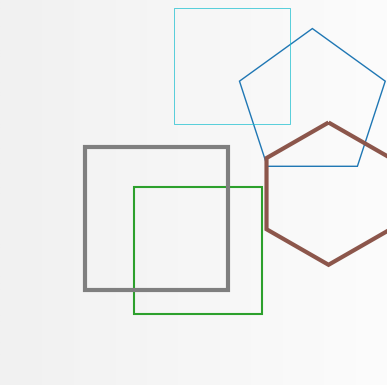[{"shape": "pentagon", "thickness": 1, "radius": 0.99, "center": [0.806, 0.728]}, {"shape": "square", "thickness": 1.5, "radius": 0.83, "center": [0.51, 0.35]}, {"shape": "hexagon", "thickness": 3, "radius": 0.92, "center": [0.848, 0.497]}, {"shape": "square", "thickness": 3, "radius": 0.93, "center": [0.404, 0.433]}, {"shape": "square", "thickness": 0.5, "radius": 0.75, "center": [0.599, 0.828]}]